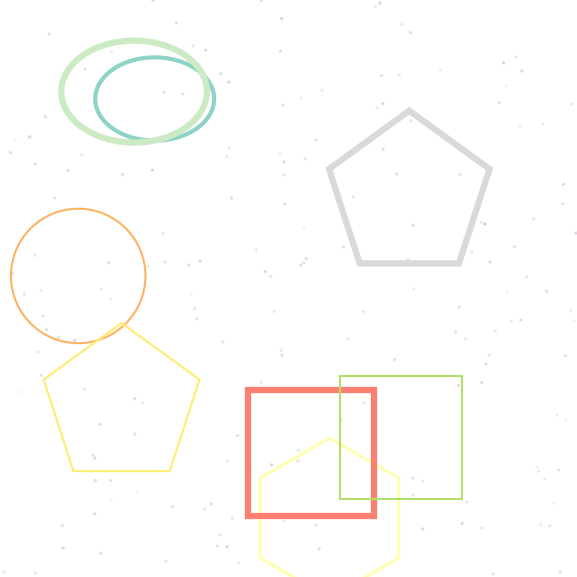[{"shape": "oval", "thickness": 2, "radius": 0.51, "center": [0.268, 0.828]}, {"shape": "hexagon", "thickness": 1.5, "radius": 0.69, "center": [0.571, 0.102]}, {"shape": "square", "thickness": 3, "radius": 0.55, "center": [0.538, 0.215]}, {"shape": "circle", "thickness": 1, "radius": 0.58, "center": [0.135, 0.521]}, {"shape": "square", "thickness": 1, "radius": 0.53, "center": [0.695, 0.242]}, {"shape": "pentagon", "thickness": 3, "radius": 0.73, "center": [0.709, 0.661]}, {"shape": "oval", "thickness": 3, "radius": 0.63, "center": [0.232, 0.841]}, {"shape": "pentagon", "thickness": 1, "radius": 0.71, "center": [0.211, 0.298]}]